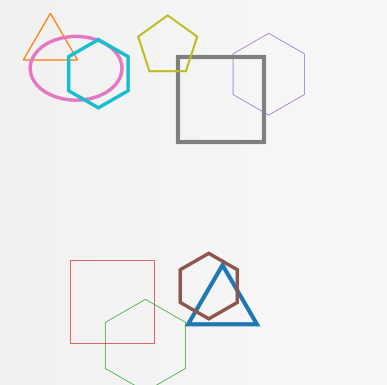[{"shape": "triangle", "thickness": 3, "radius": 0.51, "center": [0.574, 0.209]}, {"shape": "triangle", "thickness": 1, "radius": 0.4, "center": [0.13, 0.885]}, {"shape": "hexagon", "thickness": 0.5, "radius": 0.6, "center": [0.375, 0.103]}, {"shape": "square", "thickness": 0.5, "radius": 0.54, "center": [0.289, 0.217]}, {"shape": "hexagon", "thickness": 0.5, "radius": 0.53, "center": [0.693, 0.807]}, {"shape": "hexagon", "thickness": 2.5, "radius": 0.43, "center": [0.539, 0.257]}, {"shape": "oval", "thickness": 2.5, "radius": 0.59, "center": [0.196, 0.823]}, {"shape": "square", "thickness": 3, "radius": 0.55, "center": [0.571, 0.742]}, {"shape": "pentagon", "thickness": 1.5, "radius": 0.4, "center": [0.433, 0.88]}, {"shape": "hexagon", "thickness": 2.5, "radius": 0.44, "center": [0.254, 0.809]}]